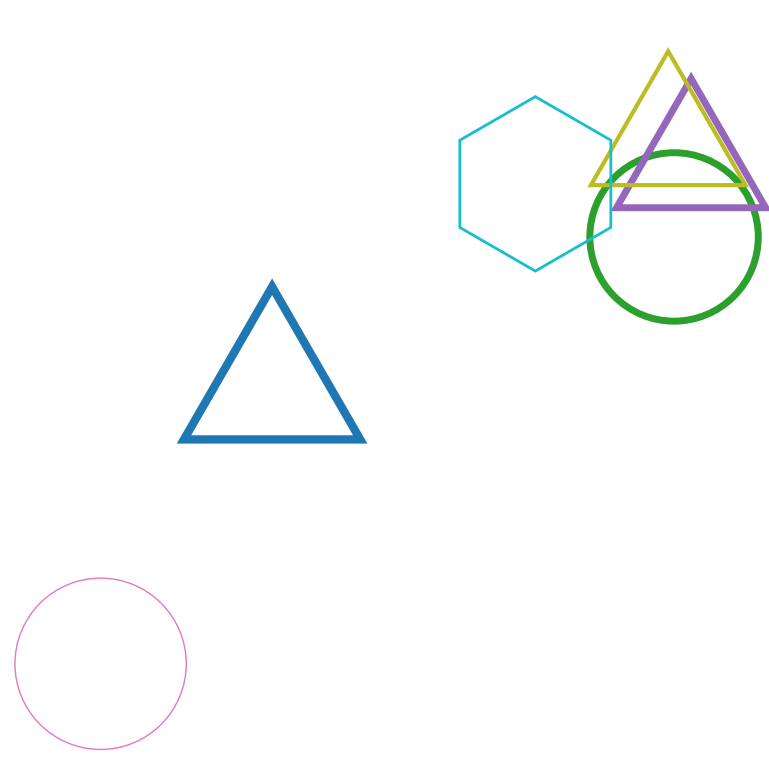[{"shape": "triangle", "thickness": 3, "radius": 0.66, "center": [0.353, 0.495]}, {"shape": "circle", "thickness": 2.5, "radius": 0.55, "center": [0.875, 0.692]}, {"shape": "triangle", "thickness": 2.5, "radius": 0.56, "center": [0.898, 0.786]}, {"shape": "circle", "thickness": 0.5, "radius": 0.56, "center": [0.131, 0.138]}, {"shape": "triangle", "thickness": 1.5, "radius": 0.58, "center": [0.868, 0.817]}, {"shape": "hexagon", "thickness": 1, "radius": 0.57, "center": [0.695, 0.761]}]